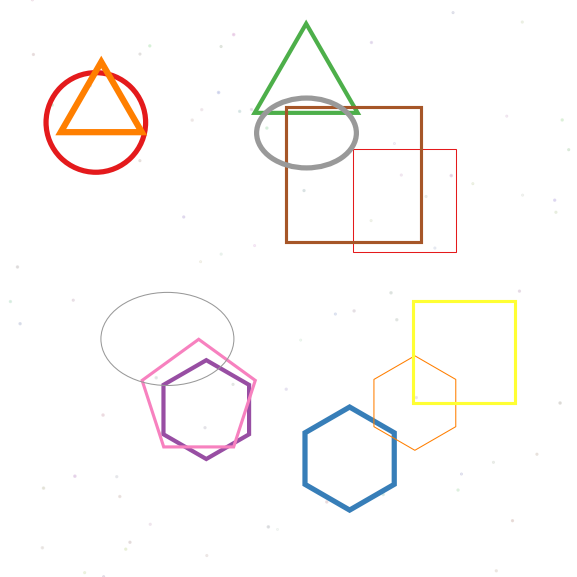[{"shape": "circle", "thickness": 2.5, "radius": 0.43, "center": [0.166, 0.787]}, {"shape": "square", "thickness": 0.5, "radius": 0.45, "center": [0.7, 0.652]}, {"shape": "hexagon", "thickness": 2.5, "radius": 0.45, "center": [0.605, 0.205]}, {"shape": "triangle", "thickness": 2, "radius": 0.51, "center": [0.53, 0.855]}, {"shape": "hexagon", "thickness": 2, "radius": 0.43, "center": [0.357, 0.29]}, {"shape": "triangle", "thickness": 3, "radius": 0.41, "center": [0.175, 0.811]}, {"shape": "hexagon", "thickness": 0.5, "radius": 0.41, "center": [0.718, 0.301]}, {"shape": "square", "thickness": 1.5, "radius": 0.44, "center": [0.804, 0.389]}, {"shape": "square", "thickness": 1.5, "radius": 0.58, "center": [0.612, 0.697]}, {"shape": "pentagon", "thickness": 1.5, "radius": 0.52, "center": [0.344, 0.309]}, {"shape": "oval", "thickness": 0.5, "radius": 0.58, "center": [0.29, 0.412]}, {"shape": "oval", "thickness": 2.5, "radius": 0.43, "center": [0.531, 0.769]}]